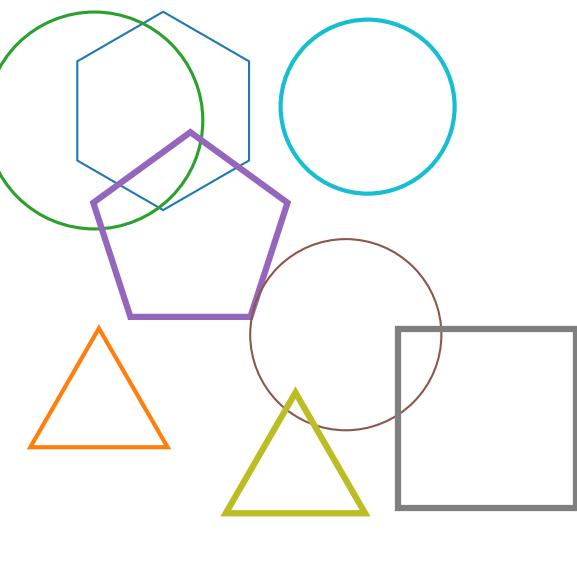[{"shape": "hexagon", "thickness": 1, "radius": 0.86, "center": [0.283, 0.807]}, {"shape": "triangle", "thickness": 2, "radius": 0.69, "center": [0.171, 0.293]}, {"shape": "circle", "thickness": 1.5, "radius": 0.94, "center": [0.163, 0.79]}, {"shape": "pentagon", "thickness": 3, "radius": 0.88, "center": [0.33, 0.593]}, {"shape": "circle", "thickness": 1, "radius": 0.83, "center": [0.599, 0.42]}, {"shape": "square", "thickness": 3, "radius": 0.77, "center": [0.843, 0.274]}, {"shape": "triangle", "thickness": 3, "radius": 0.7, "center": [0.512, 0.18]}, {"shape": "circle", "thickness": 2, "radius": 0.75, "center": [0.637, 0.814]}]